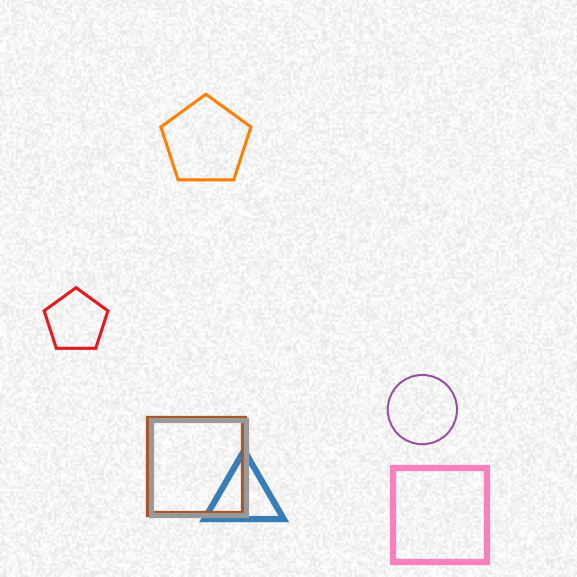[{"shape": "pentagon", "thickness": 1.5, "radius": 0.29, "center": [0.132, 0.443]}, {"shape": "triangle", "thickness": 3, "radius": 0.4, "center": [0.423, 0.14]}, {"shape": "circle", "thickness": 1, "radius": 0.3, "center": [0.731, 0.29]}, {"shape": "pentagon", "thickness": 1.5, "radius": 0.41, "center": [0.357, 0.754]}, {"shape": "square", "thickness": 3, "radius": 0.41, "center": [0.34, 0.192]}, {"shape": "square", "thickness": 3, "radius": 0.41, "center": [0.762, 0.107]}, {"shape": "square", "thickness": 2.5, "radius": 0.41, "center": [0.344, 0.19]}]